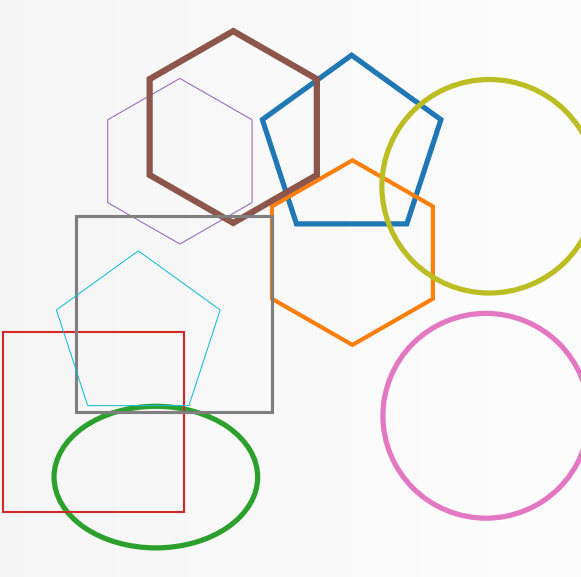[{"shape": "pentagon", "thickness": 2.5, "radius": 0.81, "center": [0.605, 0.742]}, {"shape": "hexagon", "thickness": 2, "radius": 0.8, "center": [0.606, 0.562]}, {"shape": "oval", "thickness": 2.5, "radius": 0.88, "center": [0.268, 0.173]}, {"shape": "square", "thickness": 1, "radius": 0.78, "center": [0.161, 0.268]}, {"shape": "hexagon", "thickness": 0.5, "radius": 0.72, "center": [0.309, 0.72]}, {"shape": "hexagon", "thickness": 3, "radius": 0.83, "center": [0.401, 0.779]}, {"shape": "circle", "thickness": 2.5, "radius": 0.89, "center": [0.836, 0.279]}, {"shape": "square", "thickness": 1.5, "radius": 0.85, "center": [0.3, 0.456]}, {"shape": "circle", "thickness": 2.5, "radius": 0.92, "center": [0.842, 0.677]}, {"shape": "pentagon", "thickness": 0.5, "radius": 0.74, "center": [0.238, 0.417]}]